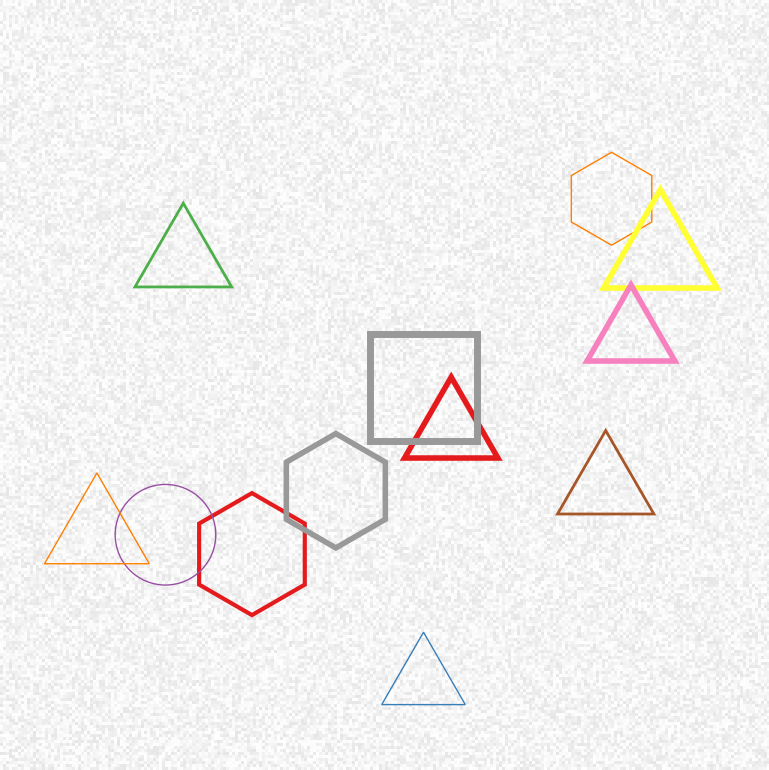[{"shape": "triangle", "thickness": 2, "radius": 0.35, "center": [0.586, 0.44]}, {"shape": "hexagon", "thickness": 1.5, "radius": 0.4, "center": [0.327, 0.28]}, {"shape": "triangle", "thickness": 0.5, "radius": 0.31, "center": [0.55, 0.116]}, {"shape": "triangle", "thickness": 1, "radius": 0.36, "center": [0.238, 0.664]}, {"shape": "circle", "thickness": 0.5, "radius": 0.33, "center": [0.215, 0.306]}, {"shape": "triangle", "thickness": 0.5, "radius": 0.39, "center": [0.126, 0.307]}, {"shape": "hexagon", "thickness": 0.5, "radius": 0.3, "center": [0.794, 0.742]}, {"shape": "triangle", "thickness": 2, "radius": 0.43, "center": [0.858, 0.669]}, {"shape": "triangle", "thickness": 1, "radius": 0.36, "center": [0.787, 0.369]}, {"shape": "triangle", "thickness": 2, "radius": 0.33, "center": [0.819, 0.564]}, {"shape": "square", "thickness": 2.5, "radius": 0.35, "center": [0.55, 0.497]}, {"shape": "hexagon", "thickness": 2, "radius": 0.37, "center": [0.436, 0.363]}]